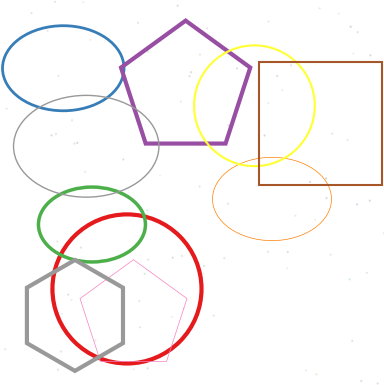[{"shape": "circle", "thickness": 3, "radius": 0.97, "center": [0.33, 0.25]}, {"shape": "oval", "thickness": 2, "radius": 0.79, "center": [0.164, 0.823]}, {"shape": "oval", "thickness": 2.5, "radius": 0.69, "center": [0.239, 0.417]}, {"shape": "pentagon", "thickness": 3, "radius": 0.88, "center": [0.482, 0.77]}, {"shape": "oval", "thickness": 0.5, "radius": 0.77, "center": [0.706, 0.483]}, {"shape": "circle", "thickness": 1.5, "radius": 0.78, "center": [0.661, 0.725]}, {"shape": "square", "thickness": 1.5, "radius": 0.8, "center": [0.832, 0.678]}, {"shape": "pentagon", "thickness": 0.5, "radius": 0.73, "center": [0.347, 0.179]}, {"shape": "hexagon", "thickness": 3, "radius": 0.72, "center": [0.195, 0.181]}, {"shape": "oval", "thickness": 1, "radius": 0.94, "center": [0.224, 0.62]}]